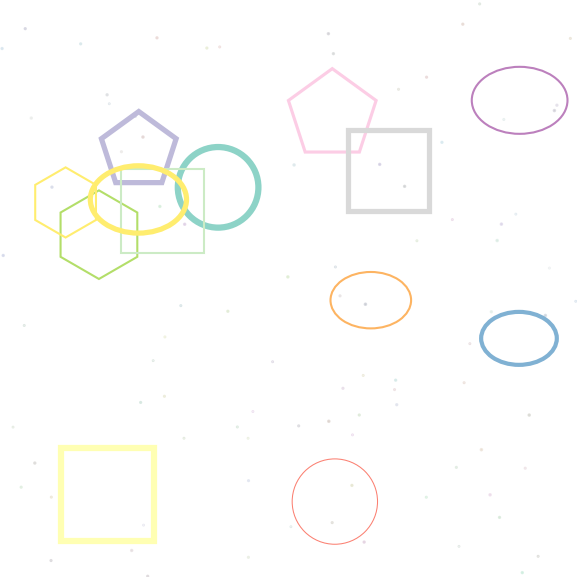[{"shape": "circle", "thickness": 3, "radius": 0.35, "center": [0.378, 0.675]}, {"shape": "square", "thickness": 3, "radius": 0.4, "center": [0.186, 0.143]}, {"shape": "pentagon", "thickness": 2.5, "radius": 0.34, "center": [0.24, 0.738]}, {"shape": "circle", "thickness": 0.5, "radius": 0.37, "center": [0.58, 0.131]}, {"shape": "oval", "thickness": 2, "radius": 0.33, "center": [0.899, 0.413]}, {"shape": "oval", "thickness": 1, "radius": 0.35, "center": [0.642, 0.479]}, {"shape": "hexagon", "thickness": 1, "radius": 0.38, "center": [0.171, 0.593]}, {"shape": "pentagon", "thickness": 1.5, "radius": 0.4, "center": [0.575, 0.8]}, {"shape": "square", "thickness": 2.5, "radius": 0.35, "center": [0.672, 0.704]}, {"shape": "oval", "thickness": 1, "radius": 0.41, "center": [0.9, 0.825]}, {"shape": "square", "thickness": 1, "radius": 0.36, "center": [0.281, 0.634]}, {"shape": "hexagon", "thickness": 1, "radius": 0.3, "center": [0.114, 0.649]}, {"shape": "oval", "thickness": 2.5, "radius": 0.42, "center": [0.24, 0.654]}]